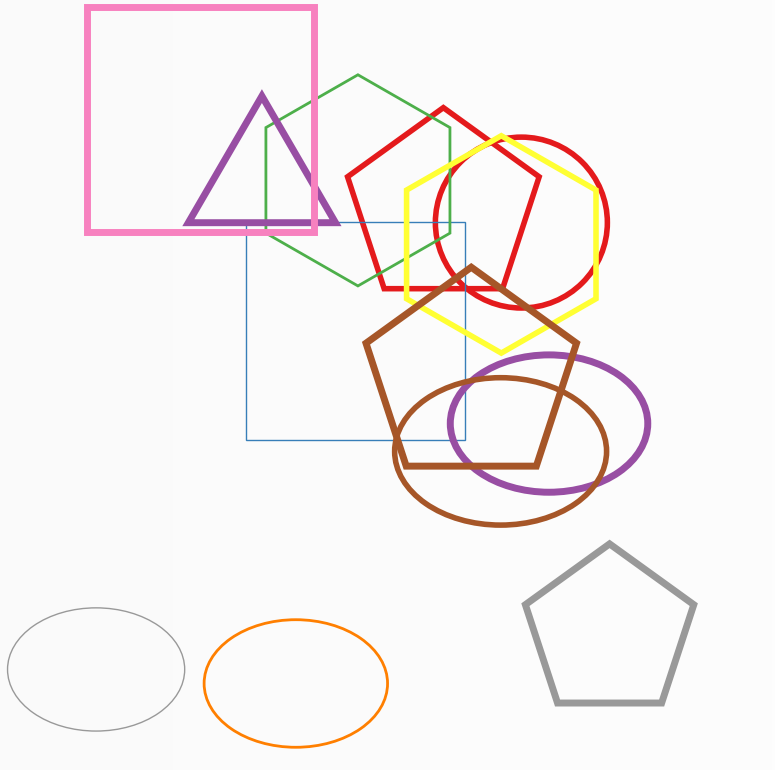[{"shape": "pentagon", "thickness": 2, "radius": 0.65, "center": [0.572, 0.73]}, {"shape": "circle", "thickness": 2, "radius": 0.55, "center": [0.673, 0.711]}, {"shape": "square", "thickness": 0.5, "radius": 0.71, "center": [0.458, 0.57]}, {"shape": "hexagon", "thickness": 1, "radius": 0.69, "center": [0.462, 0.766]}, {"shape": "triangle", "thickness": 2.5, "radius": 0.55, "center": [0.338, 0.766]}, {"shape": "oval", "thickness": 2.5, "radius": 0.64, "center": [0.708, 0.45]}, {"shape": "oval", "thickness": 1, "radius": 0.59, "center": [0.382, 0.112]}, {"shape": "hexagon", "thickness": 2, "radius": 0.71, "center": [0.647, 0.683]}, {"shape": "oval", "thickness": 2, "radius": 0.68, "center": [0.646, 0.414]}, {"shape": "pentagon", "thickness": 2.5, "radius": 0.71, "center": [0.608, 0.51]}, {"shape": "square", "thickness": 2.5, "radius": 0.73, "center": [0.258, 0.845]}, {"shape": "oval", "thickness": 0.5, "radius": 0.57, "center": [0.124, 0.131]}, {"shape": "pentagon", "thickness": 2.5, "radius": 0.57, "center": [0.787, 0.179]}]